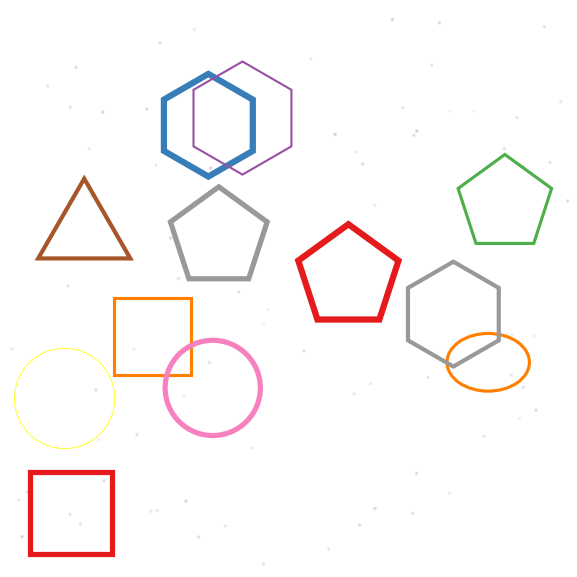[{"shape": "pentagon", "thickness": 3, "radius": 0.46, "center": [0.603, 0.52]}, {"shape": "square", "thickness": 2.5, "radius": 0.36, "center": [0.123, 0.111]}, {"shape": "hexagon", "thickness": 3, "radius": 0.44, "center": [0.361, 0.782]}, {"shape": "pentagon", "thickness": 1.5, "radius": 0.43, "center": [0.874, 0.646]}, {"shape": "hexagon", "thickness": 1, "radius": 0.49, "center": [0.42, 0.795]}, {"shape": "square", "thickness": 1.5, "radius": 0.33, "center": [0.263, 0.416]}, {"shape": "oval", "thickness": 1.5, "radius": 0.36, "center": [0.845, 0.372]}, {"shape": "circle", "thickness": 0.5, "radius": 0.43, "center": [0.112, 0.309]}, {"shape": "triangle", "thickness": 2, "radius": 0.46, "center": [0.146, 0.598]}, {"shape": "circle", "thickness": 2.5, "radius": 0.41, "center": [0.368, 0.327]}, {"shape": "pentagon", "thickness": 2.5, "radius": 0.44, "center": [0.379, 0.588]}, {"shape": "hexagon", "thickness": 2, "radius": 0.45, "center": [0.785, 0.455]}]